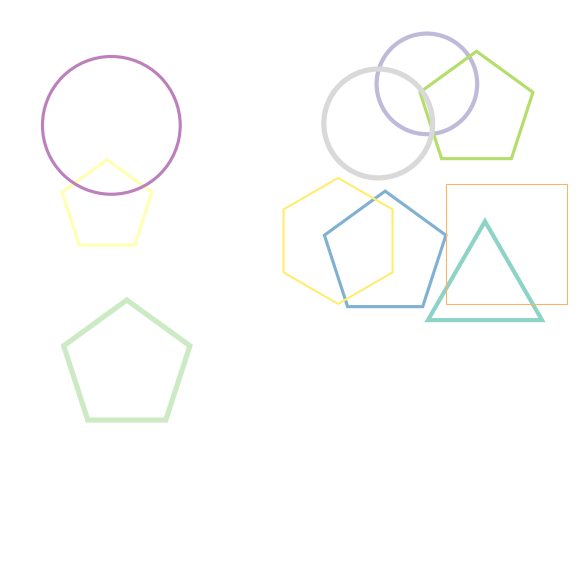[{"shape": "triangle", "thickness": 2, "radius": 0.57, "center": [0.84, 0.502]}, {"shape": "pentagon", "thickness": 1.5, "radius": 0.41, "center": [0.185, 0.641]}, {"shape": "circle", "thickness": 2, "radius": 0.44, "center": [0.739, 0.854]}, {"shape": "pentagon", "thickness": 1.5, "radius": 0.55, "center": [0.667, 0.558]}, {"shape": "square", "thickness": 0.5, "radius": 0.52, "center": [0.877, 0.577]}, {"shape": "pentagon", "thickness": 1.5, "radius": 0.51, "center": [0.825, 0.808]}, {"shape": "circle", "thickness": 2.5, "radius": 0.47, "center": [0.655, 0.785]}, {"shape": "circle", "thickness": 1.5, "radius": 0.6, "center": [0.193, 0.782]}, {"shape": "pentagon", "thickness": 2.5, "radius": 0.57, "center": [0.22, 0.365]}, {"shape": "hexagon", "thickness": 1, "radius": 0.55, "center": [0.585, 0.582]}]